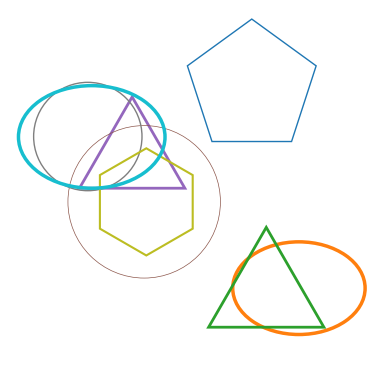[{"shape": "pentagon", "thickness": 1, "radius": 0.88, "center": [0.654, 0.775]}, {"shape": "oval", "thickness": 2.5, "radius": 0.86, "center": [0.776, 0.252]}, {"shape": "triangle", "thickness": 2, "radius": 0.86, "center": [0.692, 0.237]}, {"shape": "triangle", "thickness": 2, "radius": 0.79, "center": [0.343, 0.59]}, {"shape": "circle", "thickness": 0.5, "radius": 0.99, "center": [0.375, 0.476]}, {"shape": "circle", "thickness": 1, "radius": 0.7, "center": [0.228, 0.645]}, {"shape": "hexagon", "thickness": 1.5, "radius": 0.7, "center": [0.38, 0.476]}, {"shape": "oval", "thickness": 2.5, "radius": 0.95, "center": [0.238, 0.644]}]